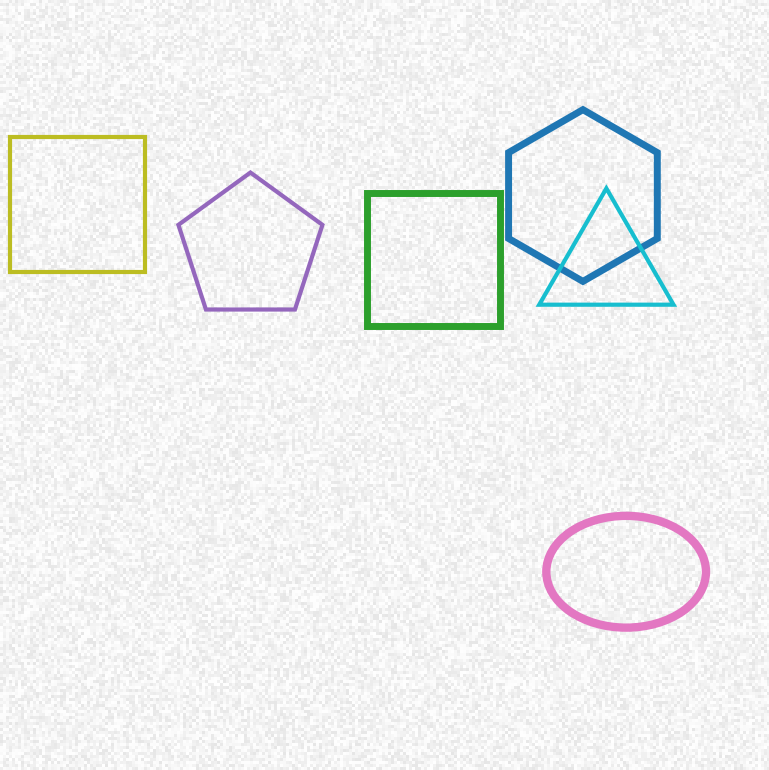[{"shape": "hexagon", "thickness": 2.5, "radius": 0.56, "center": [0.757, 0.746]}, {"shape": "square", "thickness": 2.5, "radius": 0.43, "center": [0.563, 0.663]}, {"shape": "pentagon", "thickness": 1.5, "radius": 0.49, "center": [0.325, 0.678]}, {"shape": "oval", "thickness": 3, "radius": 0.52, "center": [0.813, 0.257]}, {"shape": "square", "thickness": 1.5, "radius": 0.44, "center": [0.1, 0.734]}, {"shape": "triangle", "thickness": 1.5, "radius": 0.5, "center": [0.787, 0.655]}]